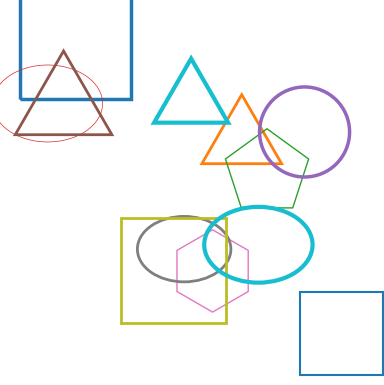[{"shape": "square", "thickness": 2.5, "radius": 0.72, "center": [0.196, 0.888]}, {"shape": "square", "thickness": 1.5, "radius": 0.53, "center": [0.887, 0.134]}, {"shape": "triangle", "thickness": 2, "radius": 0.6, "center": [0.628, 0.635]}, {"shape": "pentagon", "thickness": 1, "radius": 0.57, "center": [0.694, 0.552]}, {"shape": "oval", "thickness": 0.5, "radius": 0.71, "center": [0.124, 0.731]}, {"shape": "circle", "thickness": 2.5, "radius": 0.58, "center": [0.791, 0.657]}, {"shape": "triangle", "thickness": 2, "radius": 0.72, "center": [0.165, 0.723]}, {"shape": "hexagon", "thickness": 1, "radius": 0.53, "center": [0.552, 0.296]}, {"shape": "oval", "thickness": 2, "radius": 0.61, "center": [0.478, 0.353]}, {"shape": "square", "thickness": 2, "radius": 0.68, "center": [0.45, 0.297]}, {"shape": "triangle", "thickness": 3, "radius": 0.55, "center": [0.496, 0.737]}, {"shape": "oval", "thickness": 3, "radius": 0.7, "center": [0.671, 0.364]}]